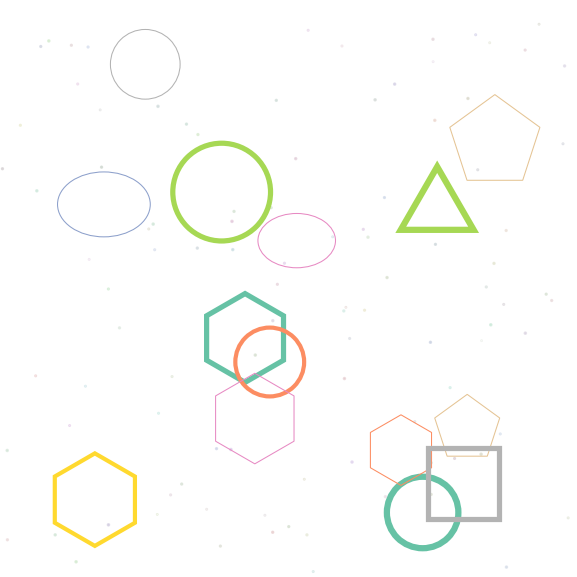[{"shape": "hexagon", "thickness": 2.5, "radius": 0.38, "center": [0.424, 0.414]}, {"shape": "circle", "thickness": 3, "radius": 0.31, "center": [0.732, 0.112]}, {"shape": "circle", "thickness": 2, "radius": 0.3, "center": [0.467, 0.372]}, {"shape": "hexagon", "thickness": 0.5, "radius": 0.31, "center": [0.694, 0.22]}, {"shape": "oval", "thickness": 0.5, "radius": 0.4, "center": [0.18, 0.645]}, {"shape": "hexagon", "thickness": 0.5, "radius": 0.39, "center": [0.441, 0.274]}, {"shape": "oval", "thickness": 0.5, "radius": 0.34, "center": [0.514, 0.582]}, {"shape": "triangle", "thickness": 3, "radius": 0.36, "center": [0.757, 0.638]}, {"shape": "circle", "thickness": 2.5, "radius": 0.42, "center": [0.384, 0.666]}, {"shape": "hexagon", "thickness": 2, "radius": 0.4, "center": [0.164, 0.134]}, {"shape": "pentagon", "thickness": 0.5, "radius": 0.3, "center": [0.809, 0.257]}, {"shape": "pentagon", "thickness": 0.5, "radius": 0.41, "center": [0.857, 0.753]}, {"shape": "square", "thickness": 2.5, "radius": 0.31, "center": [0.803, 0.162]}, {"shape": "circle", "thickness": 0.5, "radius": 0.3, "center": [0.252, 0.888]}]